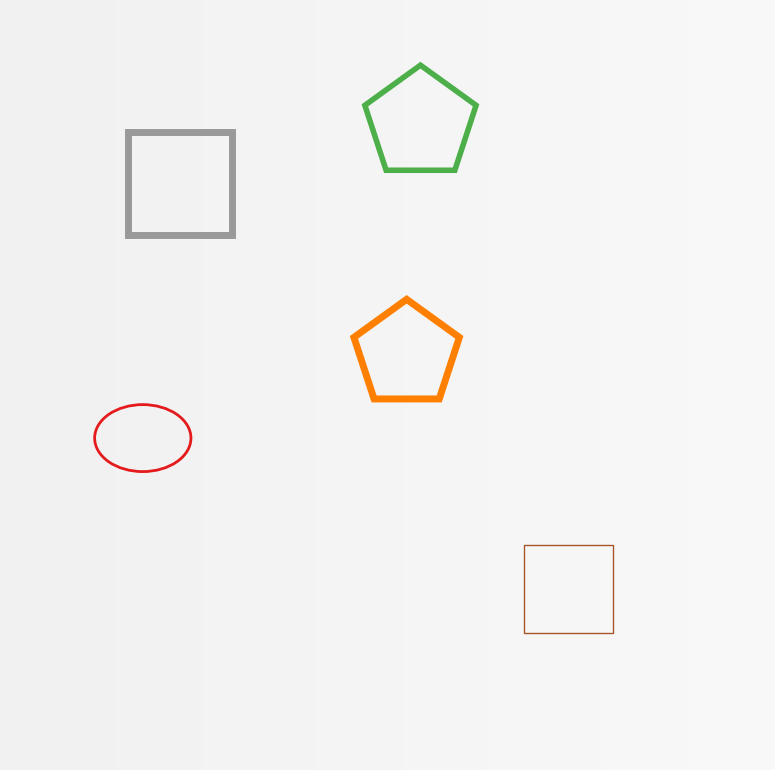[{"shape": "oval", "thickness": 1, "radius": 0.31, "center": [0.184, 0.431]}, {"shape": "pentagon", "thickness": 2, "radius": 0.38, "center": [0.543, 0.84]}, {"shape": "pentagon", "thickness": 2.5, "radius": 0.36, "center": [0.525, 0.54]}, {"shape": "square", "thickness": 0.5, "radius": 0.29, "center": [0.734, 0.235]}, {"shape": "square", "thickness": 2.5, "radius": 0.33, "center": [0.232, 0.762]}]